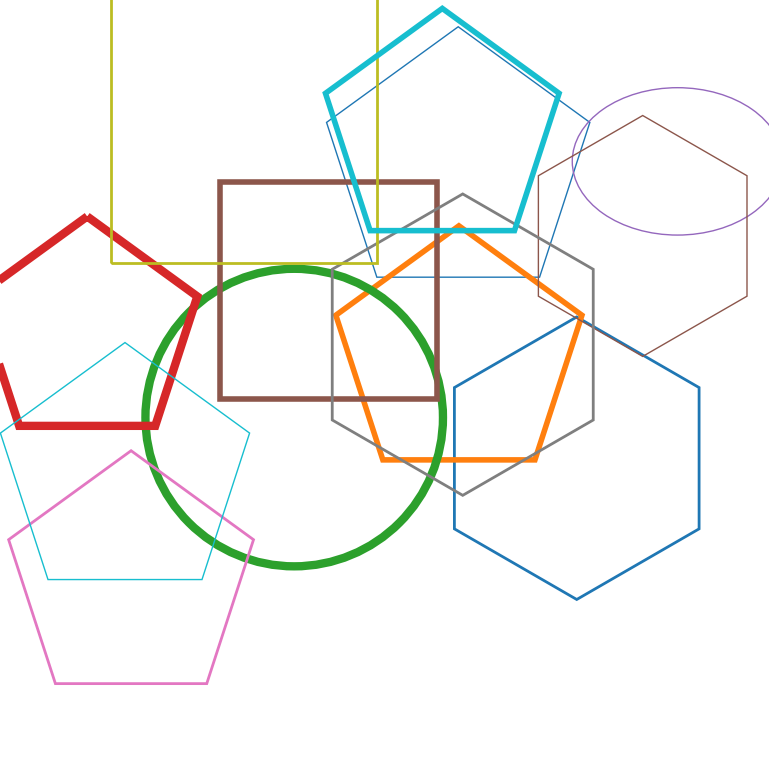[{"shape": "hexagon", "thickness": 1, "radius": 0.92, "center": [0.749, 0.405]}, {"shape": "pentagon", "thickness": 0.5, "radius": 0.9, "center": [0.595, 0.785]}, {"shape": "pentagon", "thickness": 2, "radius": 0.84, "center": [0.596, 0.539]}, {"shape": "circle", "thickness": 3, "radius": 0.97, "center": [0.382, 0.458]}, {"shape": "pentagon", "thickness": 3, "radius": 0.75, "center": [0.113, 0.569]}, {"shape": "oval", "thickness": 0.5, "radius": 0.68, "center": [0.88, 0.79]}, {"shape": "square", "thickness": 2, "radius": 0.71, "center": [0.426, 0.623]}, {"shape": "hexagon", "thickness": 0.5, "radius": 0.78, "center": [0.835, 0.694]}, {"shape": "pentagon", "thickness": 1, "radius": 0.84, "center": [0.17, 0.247]}, {"shape": "hexagon", "thickness": 1, "radius": 0.98, "center": [0.601, 0.552]}, {"shape": "square", "thickness": 1, "radius": 0.86, "center": [0.317, 0.832]}, {"shape": "pentagon", "thickness": 0.5, "radius": 0.85, "center": [0.162, 0.385]}, {"shape": "pentagon", "thickness": 2, "radius": 0.8, "center": [0.574, 0.83]}]